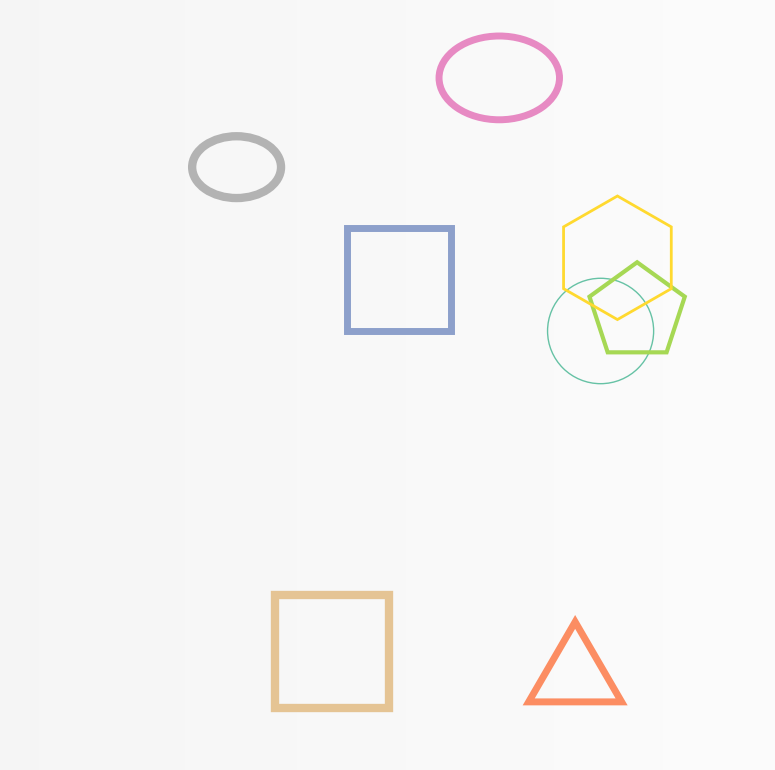[{"shape": "circle", "thickness": 0.5, "radius": 0.34, "center": [0.775, 0.57]}, {"shape": "triangle", "thickness": 2.5, "radius": 0.35, "center": [0.742, 0.123]}, {"shape": "square", "thickness": 2.5, "radius": 0.34, "center": [0.515, 0.637]}, {"shape": "oval", "thickness": 2.5, "radius": 0.39, "center": [0.644, 0.899]}, {"shape": "pentagon", "thickness": 1.5, "radius": 0.32, "center": [0.822, 0.595]}, {"shape": "hexagon", "thickness": 1, "radius": 0.4, "center": [0.797, 0.665]}, {"shape": "square", "thickness": 3, "radius": 0.37, "center": [0.428, 0.154]}, {"shape": "oval", "thickness": 3, "radius": 0.29, "center": [0.305, 0.783]}]